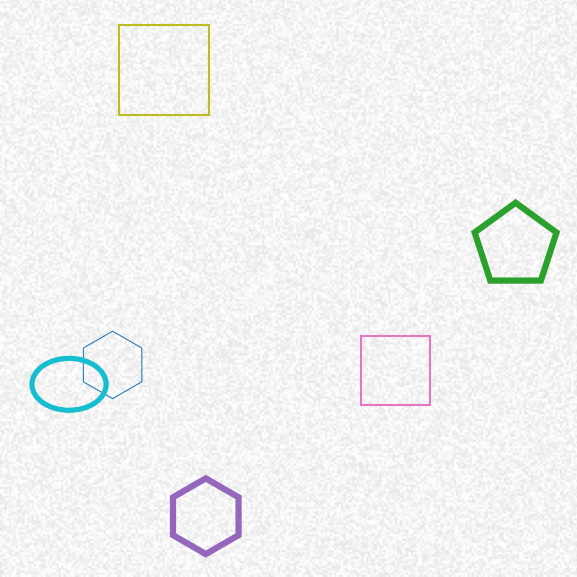[{"shape": "hexagon", "thickness": 0.5, "radius": 0.29, "center": [0.195, 0.367]}, {"shape": "pentagon", "thickness": 3, "radius": 0.37, "center": [0.893, 0.574]}, {"shape": "hexagon", "thickness": 3, "radius": 0.33, "center": [0.356, 0.105]}, {"shape": "square", "thickness": 1, "radius": 0.3, "center": [0.685, 0.357]}, {"shape": "square", "thickness": 1, "radius": 0.39, "center": [0.284, 0.877]}, {"shape": "oval", "thickness": 2.5, "radius": 0.32, "center": [0.12, 0.334]}]